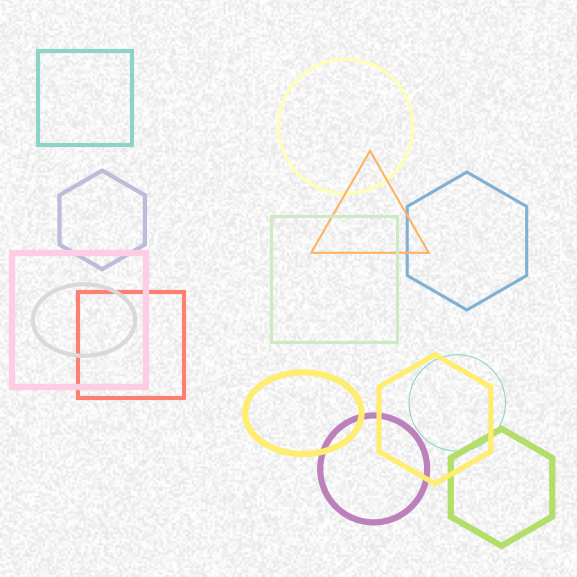[{"shape": "square", "thickness": 2, "radius": 0.41, "center": [0.147, 0.83]}, {"shape": "circle", "thickness": 0.5, "radius": 0.42, "center": [0.792, 0.301]}, {"shape": "circle", "thickness": 1.5, "radius": 0.58, "center": [0.598, 0.78]}, {"shape": "hexagon", "thickness": 2, "radius": 0.43, "center": [0.177, 0.618]}, {"shape": "square", "thickness": 2, "radius": 0.46, "center": [0.226, 0.402]}, {"shape": "hexagon", "thickness": 1.5, "radius": 0.6, "center": [0.809, 0.582]}, {"shape": "triangle", "thickness": 1, "radius": 0.59, "center": [0.641, 0.62]}, {"shape": "hexagon", "thickness": 3, "radius": 0.51, "center": [0.868, 0.155]}, {"shape": "square", "thickness": 3, "radius": 0.58, "center": [0.137, 0.445]}, {"shape": "oval", "thickness": 2, "radius": 0.44, "center": [0.145, 0.445]}, {"shape": "circle", "thickness": 3, "radius": 0.46, "center": [0.647, 0.187]}, {"shape": "square", "thickness": 1.5, "radius": 0.55, "center": [0.579, 0.516]}, {"shape": "oval", "thickness": 3, "radius": 0.5, "center": [0.525, 0.284]}, {"shape": "hexagon", "thickness": 2.5, "radius": 0.56, "center": [0.753, 0.273]}]